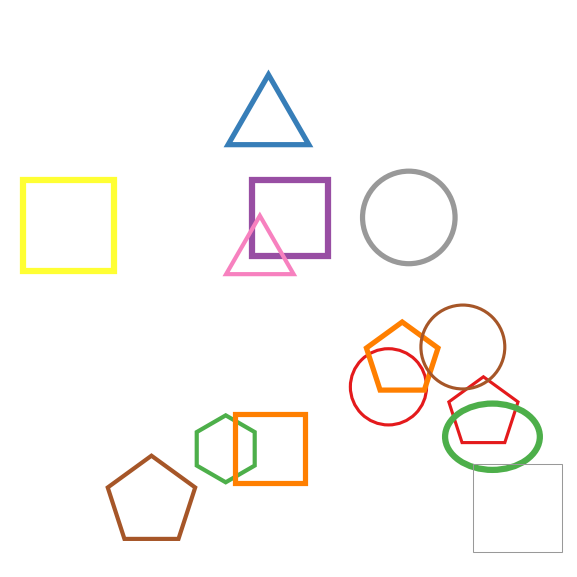[{"shape": "circle", "thickness": 1.5, "radius": 0.33, "center": [0.673, 0.329]}, {"shape": "pentagon", "thickness": 1.5, "radius": 0.31, "center": [0.837, 0.284]}, {"shape": "triangle", "thickness": 2.5, "radius": 0.4, "center": [0.465, 0.789]}, {"shape": "oval", "thickness": 3, "radius": 0.41, "center": [0.853, 0.243]}, {"shape": "hexagon", "thickness": 2, "radius": 0.29, "center": [0.391, 0.222]}, {"shape": "square", "thickness": 3, "radius": 0.33, "center": [0.503, 0.622]}, {"shape": "square", "thickness": 2.5, "radius": 0.3, "center": [0.467, 0.223]}, {"shape": "pentagon", "thickness": 2.5, "radius": 0.33, "center": [0.696, 0.376]}, {"shape": "square", "thickness": 3, "radius": 0.39, "center": [0.119, 0.608]}, {"shape": "circle", "thickness": 1.5, "radius": 0.36, "center": [0.801, 0.398]}, {"shape": "pentagon", "thickness": 2, "radius": 0.4, "center": [0.262, 0.13]}, {"shape": "triangle", "thickness": 2, "radius": 0.34, "center": [0.45, 0.558]}, {"shape": "square", "thickness": 0.5, "radius": 0.38, "center": [0.896, 0.12]}, {"shape": "circle", "thickness": 2.5, "radius": 0.4, "center": [0.708, 0.623]}]